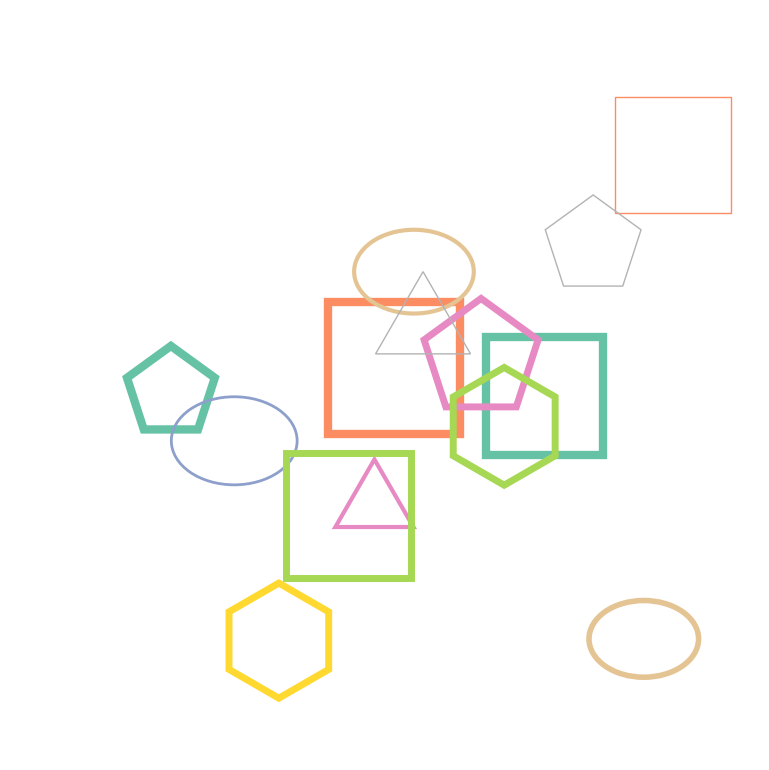[{"shape": "pentagon", "thickness": 3, "radius": 0.3, "center": [0.222, 0.491]}, {"shape": "square", "thickness": 3, "radius": 0.38, "center": [0.707, 0.486]}, {"shape": "square", "thickness": 3, "radius": 0.43, "center": [0.511, 0.522]}, {"shape": "square", "thickness": 0.5, "radius": 0.38, "center": [0.874, 0.799]}, {"shape": "oval", "thickness": 1, "radius": 0.41, "center": [0.304, 0.428]}, {"shape": "triangle", "thickness": 1.5, "radius": 0.29, "center": [0.486, 0.345]}, {"shape": "pentagon", "thickness": 2.5, "radius": 0.39, "center": [0.625, 0.535]}, {"shape": "square", "thickness": 2.5, "radius": 0.41, "center": [0.452, 0.331]}, {"shape": "hexagon", "thickness": 2.5, "radius": 0.38, "center": [0.655, 0.446]}, {"shape": "hexagon", "thickness": 2.5, "radius": 0.37, "center": [0.362, 0.168]}, {"shape": "oval", "thickness": 2, "radius": 0.36, "center": [0.836, 0.17]}, {"shape": "oval", "thickness": 1.5, "radius": 0.39, "center": [0.538, 0.647]}, {"shape": "triangle", "thickness": 0.5, "radius": 0.36, "center": [0.549, 0.576]}, {"shape": "pentagon", "thickness": 0.5, "radius": 0.33, "center": [0.77, 0.681]}]